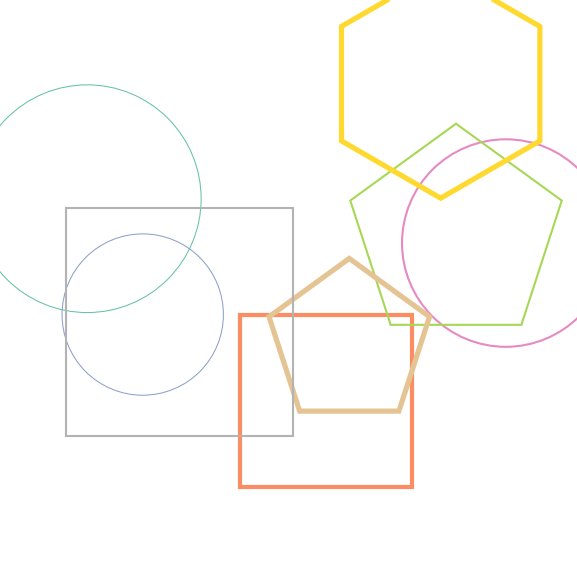[{"shape": "circle", "thickness": 0.5, "radius": 0.99, "center": [0.151, 0.655]}, {"shape": "square", "thickness": 2, "radius": 0.74, "center": [0.565, 0.305]}, {"shape": "circle", "thickness": 0.5, "radius": 0.7, "center": [0.247, 0.454]}, {"shape": "circle", "thickness": 1, "radius": 0.9, "center": [0.876, 0.578]}, {"shape": "pentagon", "thickness": 1, "radius": 0.96, "center": [0.79, 0.592]}, {"shape": "hexagon", "thickness": 2.5, "radius": 0.99, "center": [0.763, 0.854]}, {"shape": "pentagon", "thickness": 2.5, "radius": 0.73, "center": [0.605, 0.405]}, {"shape": "square", "thickness": 1, "radius": 0.98, "center": [0.311, 0.441]}]